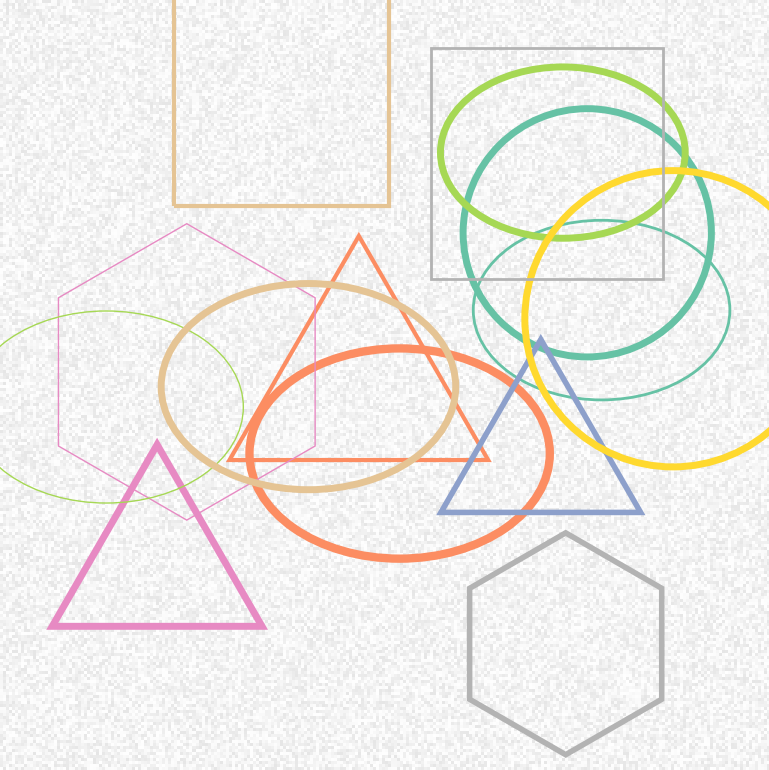[{"shape": "circle", "thickness": 2.5, "radius": 0.81, "center": [0.763, 0.698]}, {"shape": "oval", "thickness": 1, "radius": 0.83, "center": [0.781, 0.597]}, {"shape": "triangle", "thickness": 1.5, "radius": 0.97, "center": [0.466, 0.5]}, {"shape": "oval", "thickness": 3, "radius": 0.98, "center": [0.519, 0.411]}, {"shape": "triangle", "thickness": 2, "radius": 0.75, "center": [0.702, 0.409]}, {"shape": "hexagon", "thickness": 0.5, "radius": 0.96, "center": [0.243, 0.517]}, {"shape": "triangle", "thickness": 2.5, "radius": 0.79, "center": [0.204, 0.265]}, {"shape": "oval", "thickness": 0.5, "radius": 0.89, "center": [0.138, 0.471]}, {"shape": "oval", "thickness": 2.5, "radius": 0.79, "center": [0.731, 0.802]}, {"shape": "circle", "thickness": 2.5, "radius": 0.96, "center": [0.874, 0.586]}, {"shape": "square", "thickness": 1.5, "radius": 0.7, "center": [0.365, 0.871]}, {"shape": "oval", "thickness": 2.5, "radius": 0.96, "center": [0.401, 0.498]}, {"shape": "hexagon", "thickness": 2, "radius": 0.72, "center": [0.735, 0.164]}, {"shape": "square", "thickness": 1, "radius": 0.75, "center": [0.71, 0.788]}]